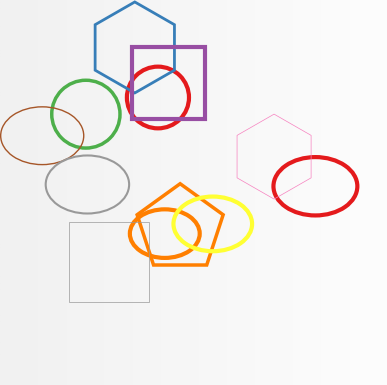[{"shape": "circle", "thickness": 3, "radius": 0.4, "center": [0.408, 0.747]}, {"shape": "oval", "thickness": 3, "radius": 0.54, "center": [0.814, 0.516]}, {"shape": "hexagon", "thickness": 2, "radius": 0.59, "center": [0.348, 0.877]}, {"shape": "circle", "thickness": 2.5, "radius": 0.44, "center": [0.222, 0.703]}, {"shape": "square", "thickness": 3, "radius": 0.47, "center": [0.435, 0.783]}, {"shape": "oval", "thickness": 3, "radius": 0.45, "center": [0.425, 0.393]}, {"shape": "pentagon", "thickness": 2.5, "radius": 0.58, "center": [0.465, 0.406]}, {"shape": "oval", "thickness": 3, "radius": 0.51, "center": [0.549, 0.418]}, {"shape": "oval", "thickness": 1, "radius": 0.54, "center": [0.109, 0.647]}, {"shape": "hexagon", "thickness": 0.5, "radius": 0.55, "center": [0.707, 0.593]}, {"shape": "oval", "thickness": 1.5, "radius": 0.54, "center": [0.226, 0.521]}, {"shape": "square", "thickness": 0.5, "radius": 0.52, "center": [0.281, 0.32]}]